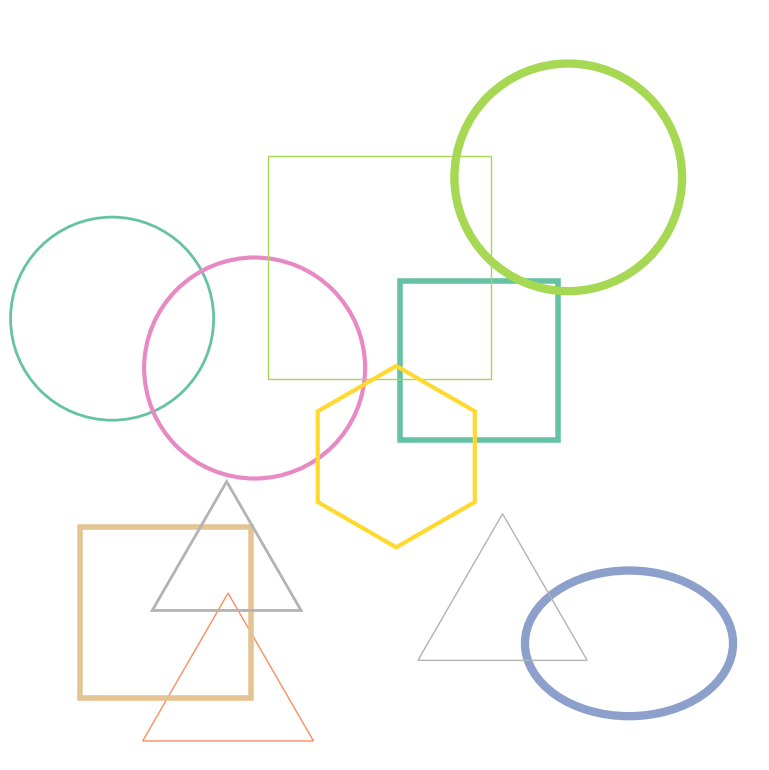[{"shape": "circle", "thickness": 1, "radius": 0.66, "center": [0.146, 0.586]}, {"shape": "square", "thickness": 2, "radius": 0.52, "center": [0.622, 0.532]}, {"shape": "triangle", "thickness": 0.5, "radius": 0.64, "center": [0.296, 0.102]}, {"shape": "oval", "thickness": 3, "radius": 0.68, "center": [0.817, 0.164]}, {"shape": "circle", "thickness": 1.5, "radius": 0.72, "center": [0.331, 0.522]}, {"shape": "square", "thickness": 0.5, "radius": 0.72, "center": [0.493, 0.652]}, {"shape": "circle", "thickness": 3, "radius": 0.74, "center": [0.738, 0.77]}, {"shape": "hexagon", "thickness": 1.5, "radius": 0.59, "center": [0.515, 0.407]}, {"shape": "square", "thickness": 2, "radius": 0.56, "center": [0.215, 0.205]}, {"shape": "triangle", "thickness": 1, "radius": 0.56, "center": [0.294, 0.263]}, {"shape": "triangle", "thickness": 0.5, "radius": 0.63, "center": [0.653, 0.206]}]